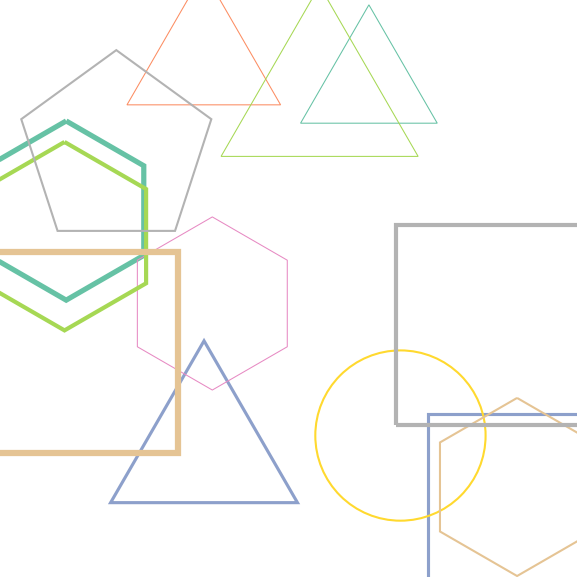[{"shape": "hexagon", "thickness": 2.5, "radius": 0.78, "center": [0.115, 0.635]}, {"shape": "triangle", "thickness": 0.5, "radius": 0.68, "center": [0.639, 0.854]}, {"shape": "triangle", "thickness": 0.5, "radius": 0.77, "center": [0.353, 0.894]}, {"shape": "triangle", "thickness": 1.5, "radius": 0.93, "center": [0.353, 0.222]}, {"shape": "square", "thickness": 1.5, "radius": 0.78, "center": [0.898, 0.125]}, {"shape": "hexagon", "thickness": 0.5, "radius": 0.75, "center": [0.368, 0.474]}, {"shape": "triangle", "thickness": 0.5, "radius": 0.98, "center": [0.553, 0.827]}, {"shape": "hexagon", "thickness": 2, "radius": 0.82, "center": [0.112, 0.59]}, {"shape": "circle", "thickness": 1, "radius": 0.74, "center": [0.693, 0.245]}, {"shape": "square", "thickness": 3, "radius": 0.87, "center": [0.134, 0.389]}, {"shape": "hexagon", "thickness": 1, "radius": 0.77, "center": [0.895, 0.156]}, {"shape": "square", "thickness": 2, "radius": 0.87, "center": [0.858, 0.436]}, {"shape": "pentagon", "thickness": 1, "radius": 0.87, "center": [0.201, 0.739]}]